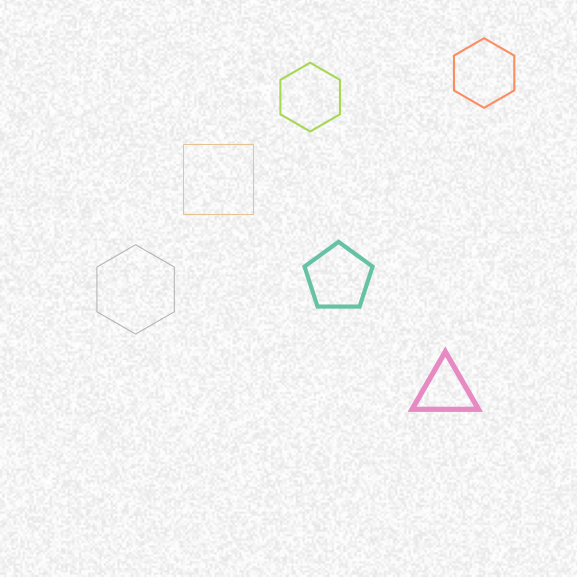[{"shape": "pentagon", "thickness": 2, "radius": 0.31, "center": [0.586, 0.518]}, {"shape": "hexagon", "thickness": 1, "radius": 0.3, "center": [0.838, 0.873]}, {"shape": "triangle", "thickness": 2.5, "radius": 0.33, "center": [0.771, 0.324]}, {"shape": "hexagon", "thickness": 1, "radius": 0.3, "center": [0.537, 0.831]}, {"shape": "square", "thickness": 0.5, "radius": 0.3, "center": [0.377, 0.689]}, {"shape": "hexagon", "thickness": 0.5, "radius": 0.39, "center": [0.235, 0.498]}]